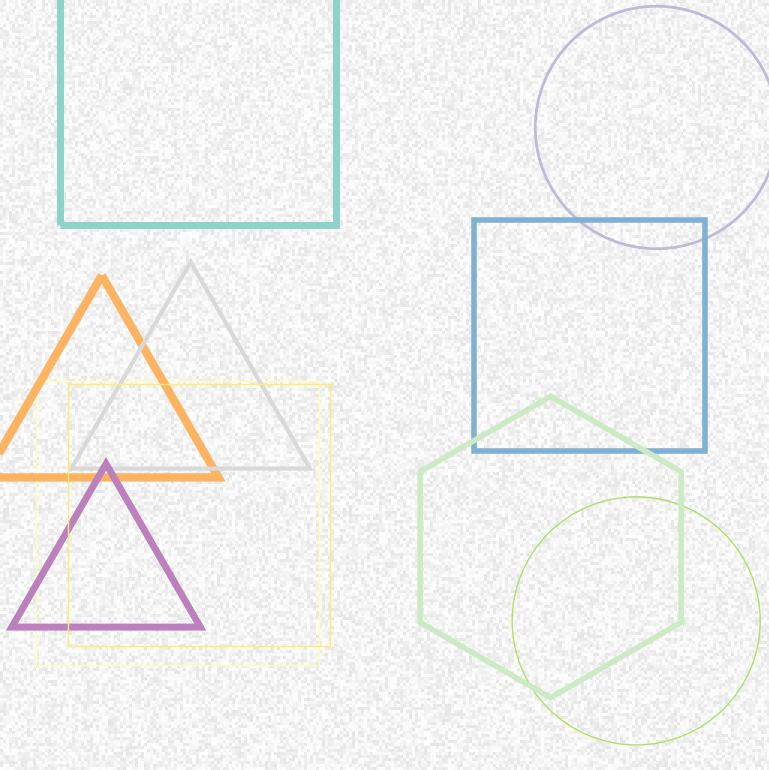[{"shape": "square", "thickness": 2.5, "radius": 0.89, "center": [0.257, 0.887]}, {"shape": "square", "thickness": 0.5, "radius": 0.92, "center": [0.231, 0.321]}, {"shape": "circle", "thickness": 1, "radius": 0.79, "center": [0.853, 0.834]}, {"shape": "square", "thickness": 2, "radius": 0.75, "center": [0.766, 0.564]}, {"shape": "triangle", "thickness": 3, "radius": 0.87, "center": [0.132, 0.467]}, {"shape": "circle", "thickness": 0.5, "radius": 0.81, "center": [0.826, 0.194]}, {"shape": "triangle", "thickness": 1.5, "radius": 0.89, "center": [0.248, 0.481]}, {"shape": "triangle", "thickness": 2.5, "radius": 0.71, "center": [0.138, 0.256]}, {"shape": "hexagon", "thickness": 2, "radius": 0.98, "center": [0.715, 0.29]}, {"shape": "square", "thickness": 0.5, "radius": 0.85, "center": [0.259, 0.331]}]